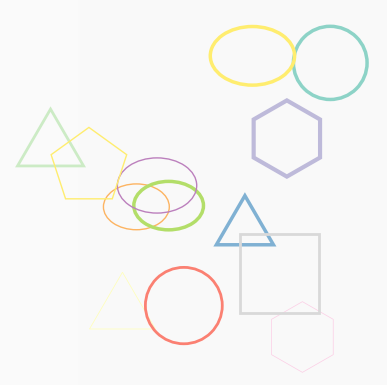[{"shape": "circle", "thickness": 2.5, "radius": 0.48, "center": [0.852, 0.837]}, {"shape": "triangle", "thickness": 0.5, "radius": 0.49, "center": [0.316, 0.195]}, {"shape": "hexagon", "thickness": 3, "radius": 0.49, "center": [0.74, 0.64]}, {"shape": "circle", "thickness": 2, "radius": 0.5, "center": [0.474, 0.206]}, {"shape": "triangle", "thickness": 2.5, "radius": 0.43, "center": [0.632, 0.407]}, {"shape": "oval", "thickness": 1, "radius": 0.42, "center": [0.352, 0.463]}, {"shape": "oval", "thickness": 2.5, "radius": 0.45, "center": [0.435, 0.466]}, {"shape": "hexagon", "thickness": 0.5, "radius": 0.46, "center": [0.78, 0.125]}, {"shape": "square", "thickness": 2, "radius": 0.51, "center": [0.721, 0.29]}, {"shape": "oval", "thickness": 1, "radius": 0.51, "center": [0.405, 0.518]}, {"shape": "triangle", "thickness": 2, "radius": 0.49, "center": [0.13, 0.618]}, {"shape": "oval", "thickness": 2.5, "radius": 0.54, "center": [0.651, 0.855]}, {"shape": "pentagon", "thickness": 1, "radius": 0.51, "center": [0.229, 0.567]}]